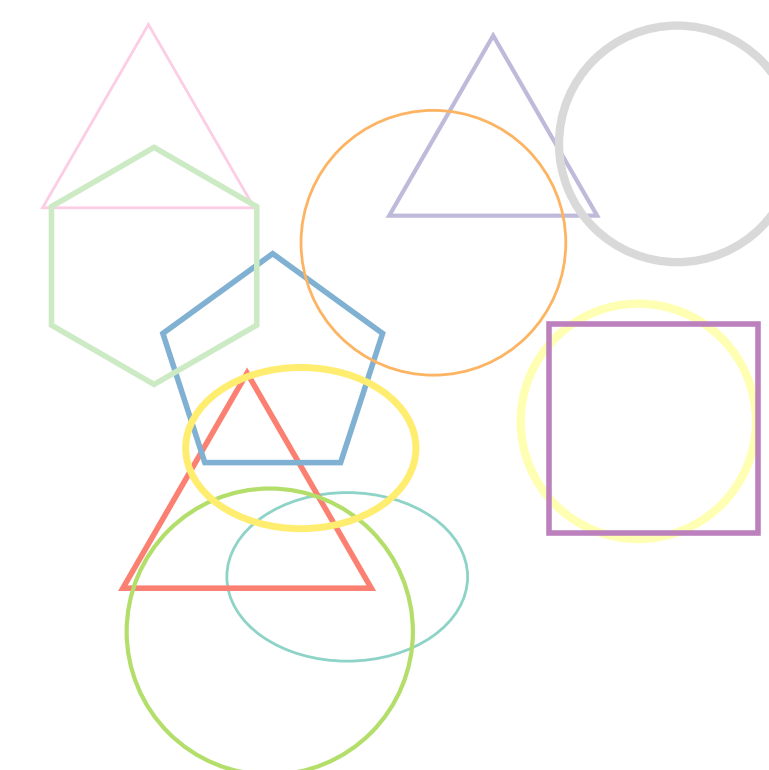[{"shape": "oval", "thickness": 1, "radius": 0.78, "center": [0.451, 0.251]}, {"shape": "circle", "thickness": 3, "radius": 0.76, "center": [0.829, 0.453]}, {"shape": "triangle", "thickness": 1.5, "radius": 0.78, "center": [0.64, 0.798]}, {"shape": "triangle", "thickness": 2, "radius": 0.93, "center": [0.321, 0.329]}, {"shape": "pentagon", "thickness": 2, "radius": 0.75, "center": [0.354, 0.521]}, {"shape": "circle", "thickness": 1, "radius": 0.86, "center": [0.563, 0.685]}, {"shape": "circle", "thickness": 1.5, "radius": 0.93, "center": [0.35, 0.18]}, {"shape": "triangle", "thickness": 1, "radius": 0.79, "center": [0.193, 0.809]}, {"shape": "circle", "thickness": 3, "radius": 0.77, "center": [0.88, 0.813]}, {"shape": "square", "thickness": 2, "radius": 0.68, "center": [0.849, 0.443]}, {"shape": "hexagon", "thickness": 2, "radius": 0.77, "center": [0.2, 0.655]}, {"shape": "oval", "thickness": 2.5, "radius": 0.75, "center": [0.391, 0.418]}]